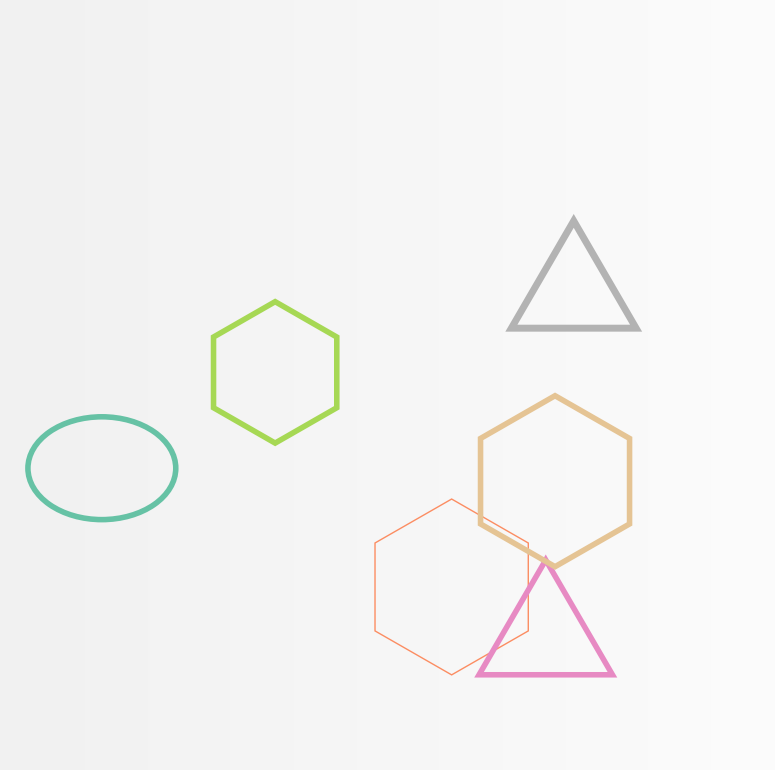[{"shape": "oval", "thickness": 2, "radius": 0.48, "center": [0.131, 0.392]}, {"shape": "hexagon", "thickness": 0.5, "radius": 0.57, "center": [0.583, 0.238]}, {"shape": "triangle", "thickness": 2, "radius": 0.5, "center": [0.704, 0.173]}, {"shape": "hexagon", "thickness": 2, "radius": 0.46, "center": [0.355, 0.516]}, {"shape": "hexagon", "thickness": 2, "radius": 0.56, "center": [0.716, 0.375]}, {"shape": "triangle", "thickness": 2.5, "radius": 0.46, "center": [0.74, 0.62]}]